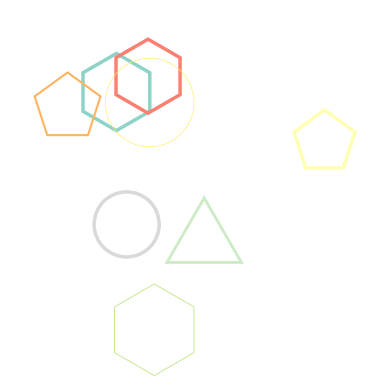[{"shape": "hexagon", "thickness": 2.5, "radius": 0.5, "center": [0.302, 0.761]}, {"shape": "pentagon", "thickness": 2.5, "radius": 0.42, "center": [0.843, 0.631]}, {"shape": "hexagon", "thickness": 2.5, "radius": 0.48, "center": [0.385, 0.802]}, {"shape": "pentagon", "thickness": 1.5, "radius": 0.45, "center": [0.176, 0.722]}, {"shape": "hexagon", "thickness": 0.5, "radius": 0.6, "center": [0.401, 0.144]}, {"shape": "circle", "thickness": 2.5, "radius": 0.42, "center": [0.329, 0.417]}, {"shape": "triangle", "thickness": 2, "radius": 0.56, "center": [0.53, 0.374]}, {"shape": "circle", "thickness": 0.5, "radius": 0.58, "center": [0.389, 0.734]}]